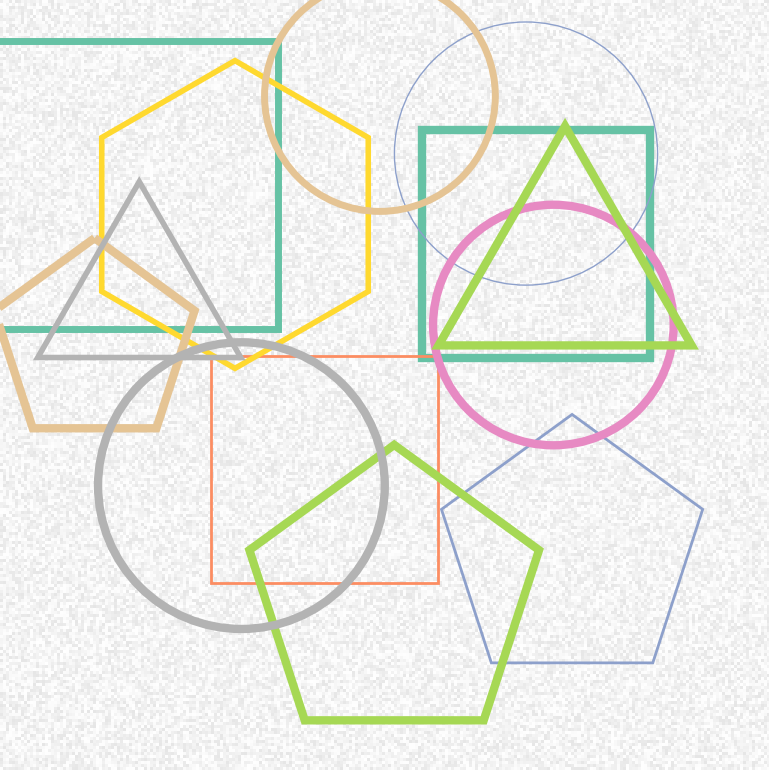[{"shape": "square", "thickness": 2.5, "radius": 0.94, "center": [0.173, 0.759]}, {"shape": "square", "thickness": 3, "radius": 0.74, "center": [0.696, 0.683]}, {"shape": "square", "thickness": 1, "radius": 0.74, "center": [0.422, 0.39]}, {"shape": "circle", "thickness": 0.5, "radius": 0.85, "center": [0.683, 0.801]}, {"shape": "pentagon", "thickness": 1, "radius": 0.89, "center": [0.743, 0.283]}, {"shape": "circle", "thickness": 3, "radius": 0.78, "center": [0.719, 0.578]}, {"shape": "triangle", "thickness": 3, "radius": 0.95, "center": [0.734, 0.646]}, {"shape": "pentagon", "thickness": 3, "radius": 0.99, "center": [0.512, 0.224]}, {"shape": "hexagon", "thickness": 2, "radius": 1.0, "center": [0.305, 0.721]}, {"shape": "circle", "thickness": 2.5, "radius": 0.75, "center": [0.493, 0.875]}, {"shape": "pentagon", "thickness": 3, "radius": 0.68, "center": [0.123, 0.554]}, {"shape": "triangle", "thickness": 2, "radius": 0.76, "center": [0.181, 0.612]}, {"shape": "circle", "thickness": 3, "radius": 0.93, "center": [0.314, 0.369]}]